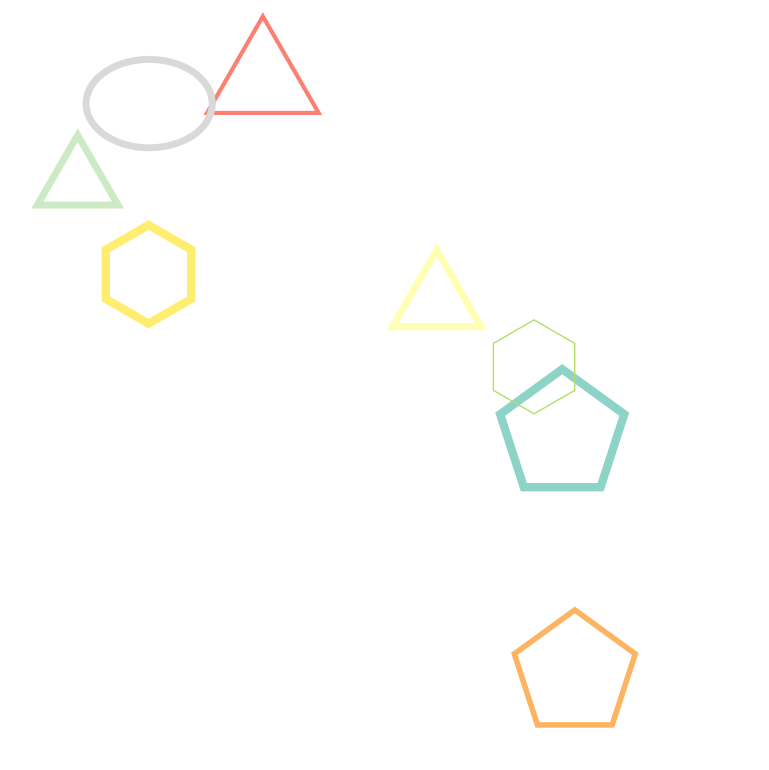[{"shape": "pentagon", "thickness": 3, "radius": 0.42, "center": [0.73, 0.436]}, {"shape": "triangle", "thickness": 2.5, "radius": 0.33, "center": [0.567, 0.609]}, {"shape": "triangle", "thickness": 1.5, "radius": 0.42, "center": [0.341, 0.895]}, {"shape": "pentagon", "thickness": 2, "radius": 0.41, "center": [0.746, 0.125]}, {"shape": "hexagon", "thickness": 0.5, "radius": 0.3, "center": [0.694, 0.524]}, {"shape": "oval", "thickness": 2.5, "radius": 0.41, "center": [0.194, 0.865]}, {"shape": "triangle", "thickness": 2.5, "radius": 0.3, "center": [0.101, 0.764]}, {"shape": "hexagon", "thickness": 3, "radius": 0.32, "center": [0.193, 0.644]}]